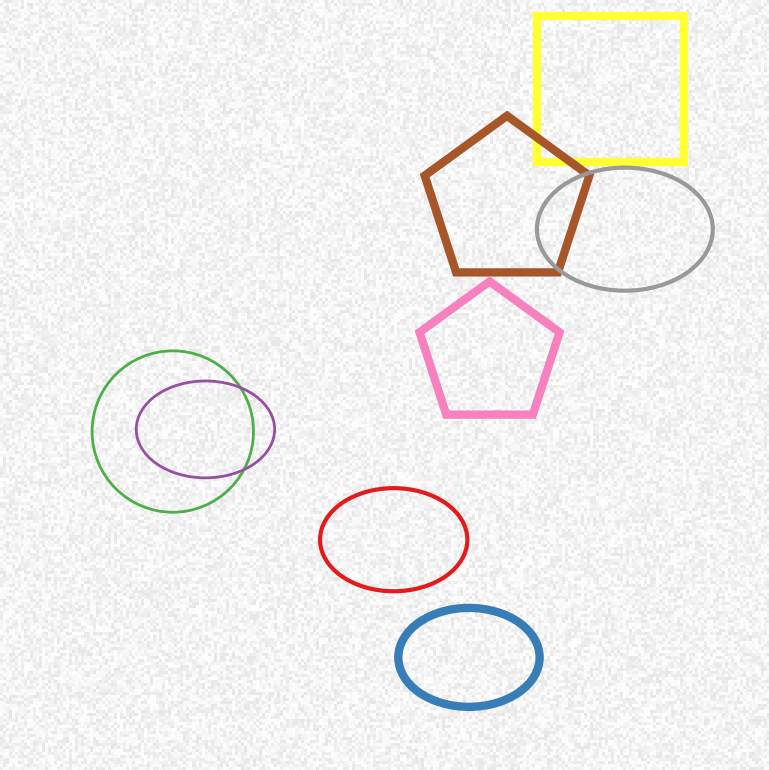[{"shape": "oval", "thickness": 1.5, "radius": 0.48, "center": [0.511, 0.299]}, {"shape": "oval", "thickness": 3, "radius": 0.46, "center": [0.609, 0.146]}, {"shape": "circle", "thickness": 1, "radius": 0.52, "center": [0.224, 0.44]}, {"shape": "oval", "thickness": 1, "radius": 0.45, "center": [0.267, 0.442]}, {"shape": "square", "thickness": 3, "radius": 0.47, "center": [0.793, 0.885]}, {"shape": "pentagon", "thickness": 3, "radius": 0.56, "center": [0.658, 0.737]}, {"shape": "pentagon", "thickness": 3, "radius": 0.48, "center": [0.636, 0.539]}, {"shape": "oval", "thickness": 1.5, "radius": 0.57, "center": [0.812, 0.702]}]